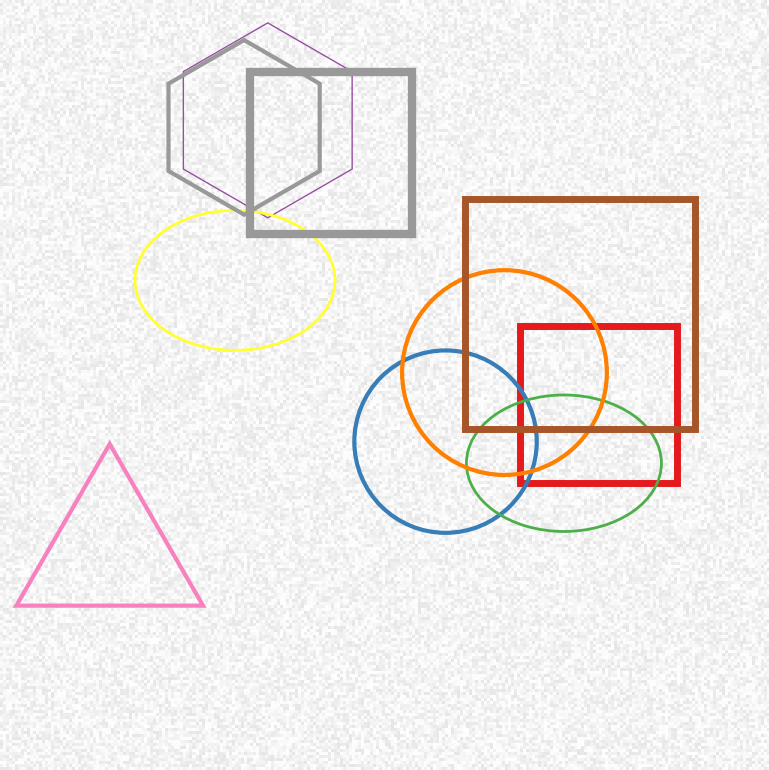[{"shape": "square", "thickness": 2.5, "radius": 0.51, "center": [0.777, 0.474]}, {"shape": "circle", "thickness": 1.5, "radius": 0.59, "center": [0.579, 0.426]}, {"shape": "oval", "thickness": 1, "radius": 0.63, "center": [0.732, 0.398]}, {"shape": "hexagon", "thickness": 0.5, "radius": 0.63, "center": [0.348, 0.844]}, {"shape": "circle", "thickness": 1.5, "radius": 0.66, "center": [0.655, 0.516]}, {"shape": "oval", "thickness": 1, "radius": 0.65, "center": [0.305, 0.636]}, {"shape": "square", "thickness": 2.5, "radius": 0.75, "center": [0.753, 0.592]}, {"shape": "triangle", "thickness": 1.5, "radius": 0.7, "center": [0.142, 0.283]}, {"shape": "square", "thickness": 3, "radius": 0.53, "center": [0.43, 0.801]}, {"shape": "hexagon", "thickness": 1.5, "radius": 0.57, "center": [0.317, 0.835]}]